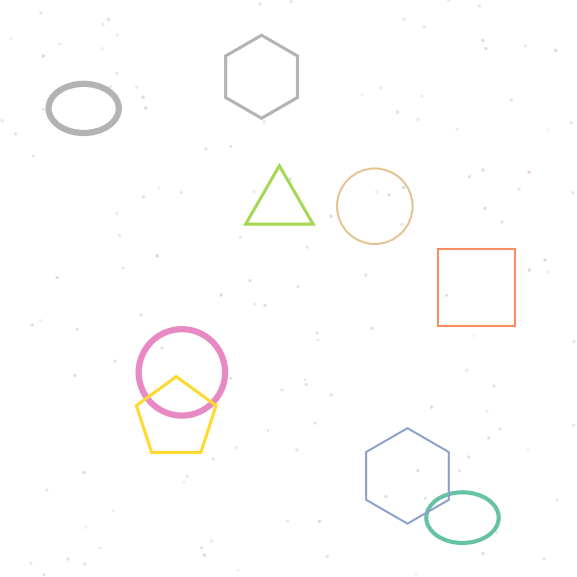[{"shape": "oval", "thickness": 2, "radius": 0.31, "center": [0.801, 0.103]}, {"shape": "square", "thickness": 1, "radius": 0.33, "center": [0.825, 0.501]}, {"shape": "hexagon", "thickness": 1, "radius": 0.41, "center": [0.706, 0.175]}, {"shape": "circle", "thickness": 3, "radius": 0.37, "center": [0.315, 0.354]}, {"shape": "triangle", "thickness": 1.5, "radius": 0.34, "center": [0.484, 0.645]}, {"shape": "pentagon", "thickness": 1.5, "radius": 0.36, "center": [0.305, 0.274]}, {"shape": "circle", "thickness": 1, "radius": 0.33, "center": [0.649, 0.642]}, {"shape": "oval", "thickness": 3, "radius": 0.3, "center": [0.145, 0.811]}, {"shape": "hexagon", "thickness": 1.5, "radius": 0.36, "center": [0.453, 0.866]}]